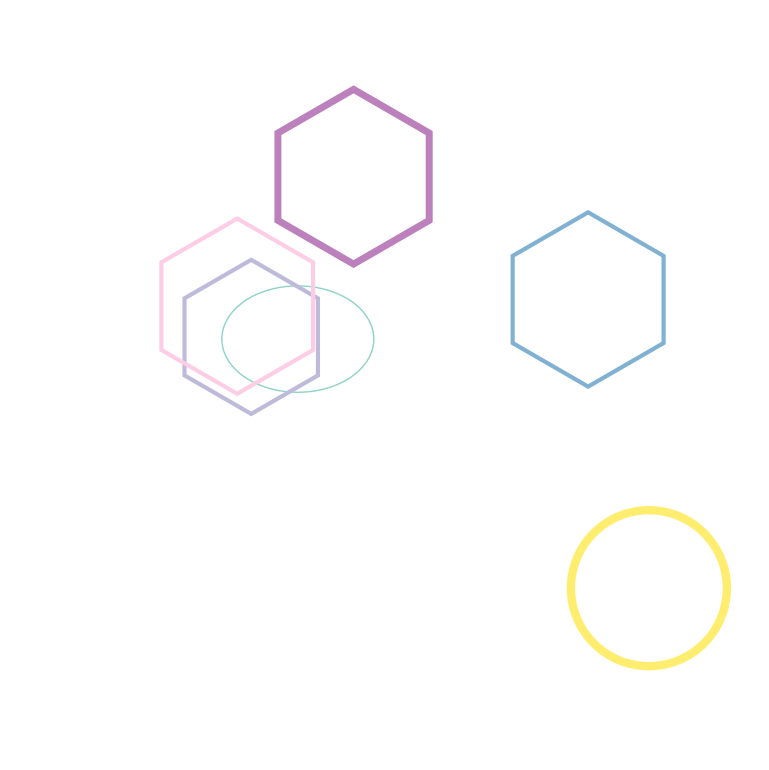[{"shape": "oval", "thickness": 0.5, "radius": 0.49, "center": [0.387, 0.56]}, {"shape": "hexagon", "thickness": 1.5, "radius": 0.5, "center": [0.326, 0.563]}, {"shape": "hexagon", "thickness": 1.5, "radius": 0.57, "center": [0.764, 0.611]}, {"shape": "hexagon", "thickness": 1.5, "radius": 0.57, "center": [0.308, 0.602]}, {"shape": "hexagon", "thickness": 2.5, "radius": 0.57, "center": [0.459, 0.77]}, {"shape": "circle", "thickness": 3, "radius": 0.51, "center": [0.843, 0.236]}]